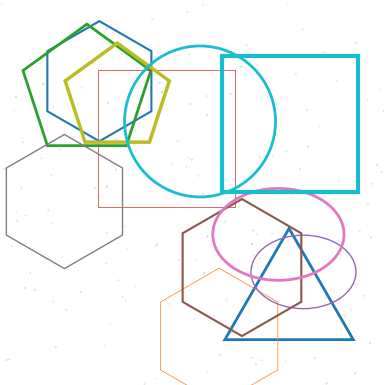[{"shape": "triangle", "thickness": 2, "radius": 0.96, "center": [0.751, 0.214]}, {"shape": "hexagon", "thickness": 1.5, "radius": 0.78, "center": [0.258, 0.789]}, {"shape": "hexagon", "thickness": 0.5, "radius": 0.88, "center": [0.569, 0.127]}, {"shape": "pentagon", "thickness": 2, "radius": 0.87, "center": [0.226, 0.763]}, {"shape": "square", "thickness": 0.5, "radius": 0.89, "center": [0.432, 0.639]}, {"shape": "oval", "thickness": 1, "radius": 0.68, "center": [0.788, 0.294]}, {"shape": "hexagon", "thickness": 1.5, "radius": 0.89, "center": [0.628, 0.305]}, {"shape": "oval", "thickness": 2, "radius": 0.85, "center": [0.723, 0.391]}, {"shape": "hexagon", "thickness": 1, "radius": 0.87, "center": [0.167, 0.477]}, {"shape": "pentagon", "thickness": 2.5, "radius": 0.71, "center": [0.305, 0.746]}, {"shape": "square", "thickness": 3, "radius": 0.88, "center": [0.753, 0.678]}, {"shape": "circle", "thickness": 2, "radius": 0.98, "center": [0.52, 0.685]}]